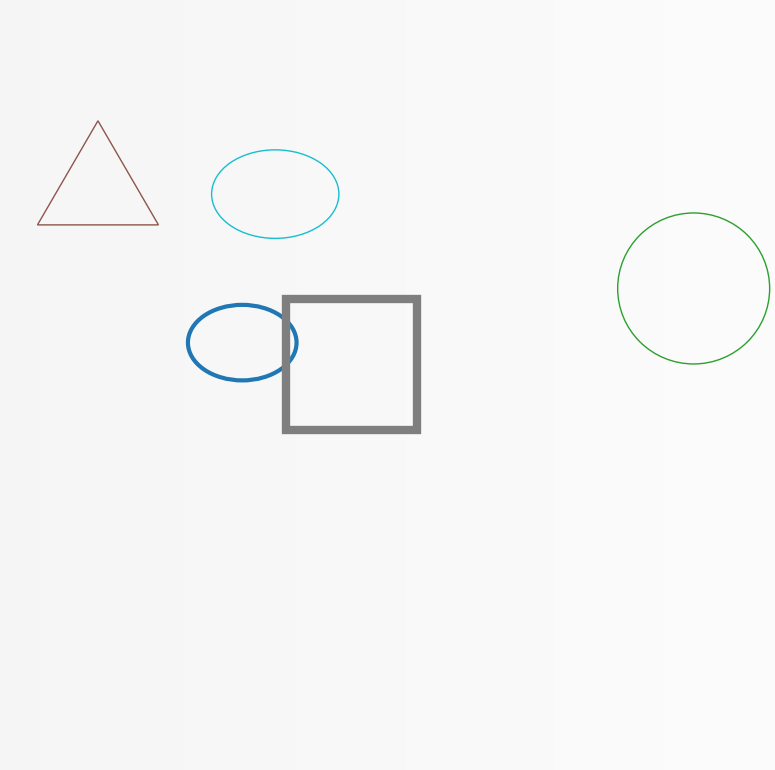[{"shape": "oval", "thickness": 1.5, "radius": 0.35, "center": [0.313, 0.555]}, {"shape": "circle", "thickness": 0.5, "radius": 0.49, "center": [0.895, 0.625]}, {"shape": "triangle", "thickness": 0.5, "radius": 0.45, "center": [0.126, 0.753]}, {"shape": "square", "thickness": 3, "radius": 0.43, "center": [0.454, 0.527]}, {"shape": "oval", "thickness": 0.5, "radius": 0.41, "center": [0.355, 0.748]}]